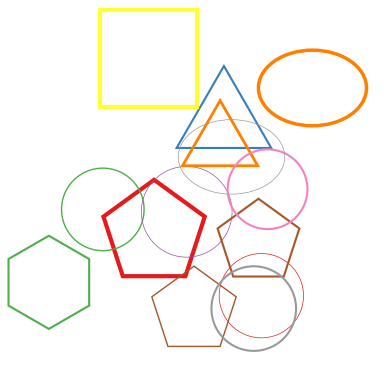[{"shape": "circle", "thickness": 0.5, "radius": 0.55, "center": [0.679, 0.232]}, {"shape": "pentagon", "thickness": 3, "radius": 0.69, "center": [0.4, 0.395]}, {"shape": "triangle", "thickness": 1.5, "radius": 0.71, "center": [0.582, 0.687]}, {"shape": "hexagon", "thickness": 1.5, "radius": 0.6, "center": [0.127, 0.267]}, {"shape": "circle", "thickness": 1, "radius": 0.54, "center": [0.267, 0.456]}, {"shape": "circle", "thickness": 0.5, "radius": 0.59, "center": [0.485, 0.45]}, {"shape": "triangle", "thickness": 2, "radius": 0.56, "center": [0.572, 0.626]}, {"shape": "oval", "thickness": 2.5, "radius": 0.7, "center": [0.812, 0.771]}, {"shape": "square", "thickness": 3, "radius": 0.63, "center": [0.386, 0.848]}, {"shape": "pentagon", "thickness": 1, "radius": 0.58, "center": [0.504, 0.193]}, {"shape": "pentagon", "thickness": 1.5, "radius": 0.56, "center": [0.671, 0.372]}, {"shape": "circle", "thickness": 1.5, "radius": 0.52, "center": [0.695, 0.508]}, {"shape": "oval", "thickness": 0.5, "radius": 0.69, "center": [0.601, 0.592]}, {"shape": "circle", "thickness": 1.5, "radius": 0.55, "center": [0.659, 0.199]}]